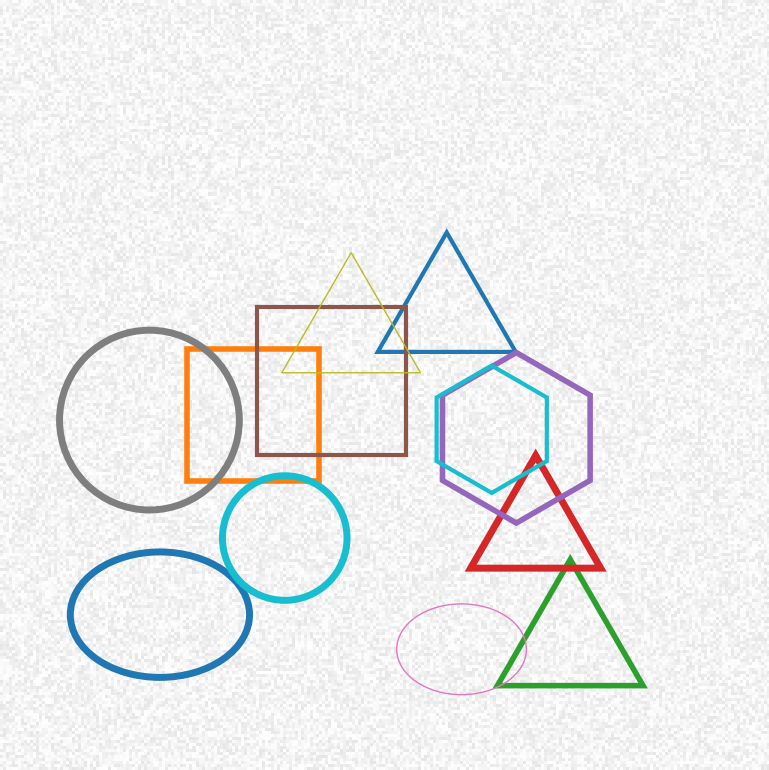[{"shape": "triangle", "thickness": 1.5, "radius": 0.52, "center": [0.58, 0.595]}, {"shape": "oval", "thickness": 2.5, "radius": 0.58, "center": [0.208, 0.202]}, {"shape": "square", "thickness": 2, "radius": 0.43, "center": [0.329, 0.462]}, {"shape": "triangle", "thickness": 2, "radius": 0.55, "center": [0.741, 0.164]}, {"shape": "triangle", "thickness": 2.5, "radius": 0.49, "center": [0.696, 0.311]}, {"shape": "hexagon", "thickness": 2, "radius": 0.55, "center": [0.671, 0.431]}, {"shape": "square", "thickness": 1.5, "radius": 0.48, "center": [0.431, 0.505]}, {"shape": "oval", "thickness": 0.5, "radius": 0.42, "center": [0.599, 0.157]}, {"shape": "circle", "thickness": 2.5, "radius": 0.58, "center": [0.194, 0.454]}, {"shape": "triangle", "thickness": 0.5, "radius": 0.52, "center": [0.456, 0.568]}, {"shape": "hexagon", "thickness": 1.5, "radius": 0.41, "center": [0.639, 0.442]}, {"shape": "circle", "thickness": 2.5, "radius": 0.4, "center": [0.37, 0.301]}]